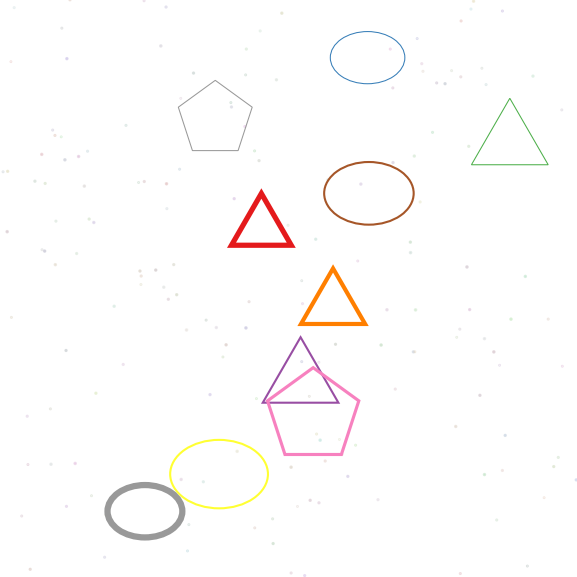[{"shape": "triangle", "thickness": 2.5, "radius": 0.3, "center": [0.453, 0.604]}, {"shape": "oval", "thickness": 0.5, "radius": 0.32, "center": [0.636, 0.899]}, {"shape": "triangle", "thickness": 0.5, "radius": 0.38, "center": [0.883, 0.752]}, {"shape": "triangle", "thickness": 1, "radius": 0.38, "center": [0.52, 0.34]}, {"shape": "triangle", "thickness": 2, "radius": 0.32, "center": [0.577, 0.47]}, {"shape": "oval", "thickness": 1, "radius": 0.42, "center": [0.379, 0.178]}, {"shape": "oval", "thickness": 1, "radius": 0.39, "center": [0.639, 0.664]}, {"shape": "pentagon", "thickness": 1.5, "radius": 0.42, "center": [0.542, 0.279]}, {"shape": "oval", "thickness": 3, "radius": 0.32, "center": [0.251, 0.114]}, {"shape": "pentagon", "thickness": 0.5, "radius": 0.34, "center": [0.373, 0.793]}]